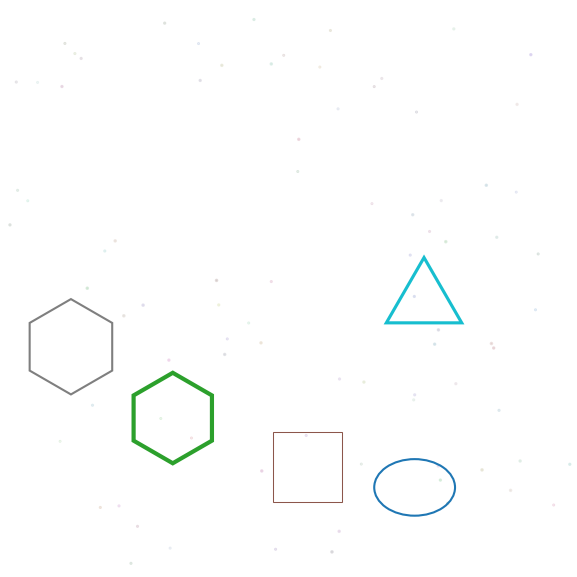[{"shape": "oval", "thickness": 1, "radius": 0.35, "center": [0.718, 0.155]}, {"shape": "hexagon", "thickness": 2, "radius": 0.39, "center": [0.299, 0.275]}, {"shape": "square", "thickness": 0.5, "radius": 0.3, "center": [0.533, 0.19]}, {"shape": "hexagon", "thickness": 1, "radius": 0.41, "center": [0.123, 0.399]}, {"shape": "triangle", "thickness": 1.5, "radius": 0.38, "center": [0.734, 0.478]}]